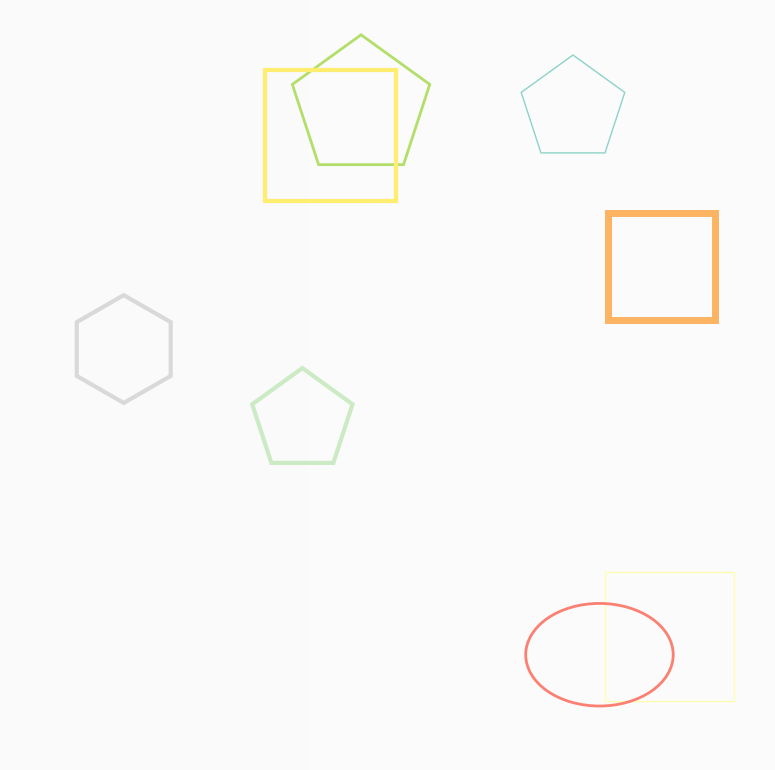[{"shape": "pentagon", "thickness": 0.5, "radius": 0.35, "center": [0.739, 0.858]}, {"shape": "square", "thickness": 0.5, "radius": 0.42, "center": [0.864, 0.173]}, {"shape": "oval", "thickness": 1, "radius": 0.48, "center": [0.773, 0.15]}, {"shape": "square", "thickness": 2.5, "radius": 0.34, "center": [0.853, 0.654]}, {"shape": "pentagon", "thickness": 1, "radius": 0.47, "center": [0.466, 0.862]}, {"shape": "hexagon", "thickness": 1.5, "radius": 0.35, "center": [0.16, 0.547]}, {"shape": "pentagon", "thickness": 1.5, "radius": 0.34, "center": [0.39, 0.454]}, {"shape": "square", "thickness": 1.5, "radius": 0.42, "center": [0.427, 0.824]}]